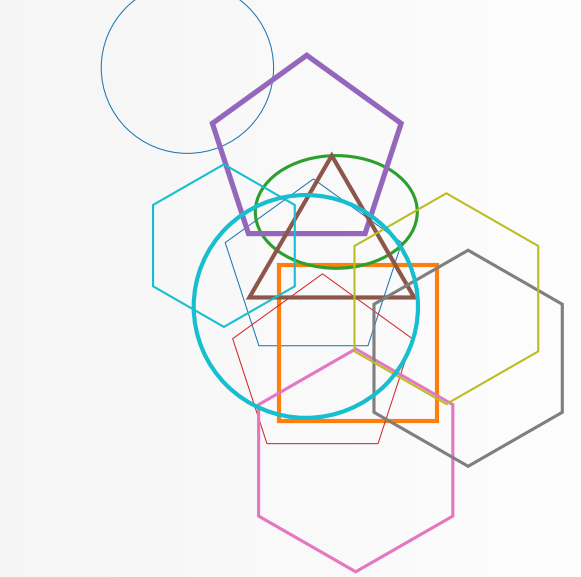[{"shape": "circle", "thickness": 0.5, "radius": 0.74, "center": [0.322, 0.882]}, {"shape": "pentagon", "thickness": 0.5, "radius": 0.8, "center": [0.539, 0.53]}, {"shape": "square", "thickness": 2, "radius": 0.68, "center": [0.616, 0.406]}, {"shape": "oval", "thickness": 1.5, "radius": 0.7, "center": [0.579, 0.632]}, {"shape": "pentagon", "thickness": 0.5, "radius": 0.81, "center": [0.555, 0.362]}, {"shape": "pentagon", "thickness": 2.5, "radius": 0.85, "center": [0.528, 0.733]}, {"shape": "triangle", "thickness": 2, "radius": 0.82, "center": [0.571, 0.566]}, {"shape": "hexagon", "thickness": 1.5, "radius": 0.96, "center": [0.612, 0.202]}, {"shape": "hexagon", "thickness": 1.5, "radius": 0.94, "center": [0.805, 0.379]}, {"shape": "hexagon", "thickness": 1, "radius": 0.91, "center": [0.768, 0.482]}, {"shape": "circle", "thickness": 2, "radius": 0.96, "center": [0.526, 0.468]}, {"shape": "hexagon", "thickness": 1, "radius": 0.7, "center": [0.385, 0.574]}]